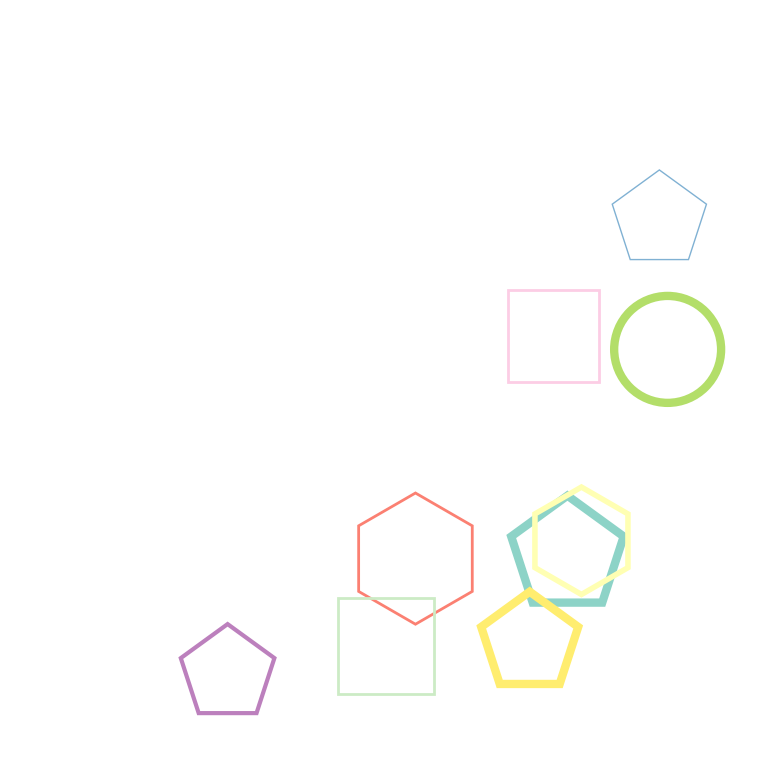[{"shape": "pentagon", "thickness": 3, "radius": 0.38, "center": [0.737, 0.28]}, {"shape": "hexagon", "thickness": 2, "radius": 0.35, "center": [0.755, 0.298]}, {"shape": "hexagon", "thickness": 1, "radius": 0.43, "center": [0.54, 0.275]}, {"shape": "pentagon", "thickness": 0.5, "radius": 0.32, "center": [0.856, 0.715]}, {"shape": "circle", "thickness": 3, "radius": 0.35, "center": [0.867, 0.546]}, {"shape": "square", "thickness": 1, "radius": 0.3, "center": [0.719, 0.564]}, {"shape": "pentagon", "thickness": 1.5, "radius": 0.32, "center": [0.296, 0.126]}, {"shape": "square", "thickness": 1, "radius": 0.31, "center": [0.501, 0.161]}, {"shape": "pentagon", "thickness": 3, "radius": 0.33, "center": [0.688, 0.165]}]